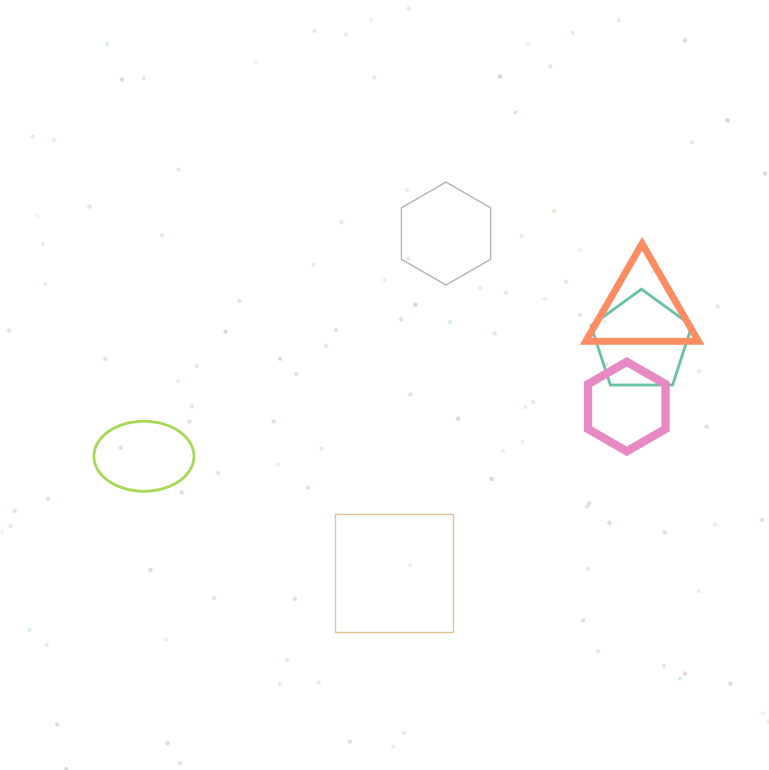[{"shape": "pentagon", "thickness": 1, "radius": 0.34, "center": [0.833, 0.556]}, {"shape": "triangle", "thickness": 2.5, "radius": 0.42, "center": [0.834, 0.599]}, {"shape": "hexagon", "thickness": 3, "radius": 0.29, "center": [0.814, 0.472]}, {"shape": "oval", "thickness": 1, "radius": 0.32, "center": [0.187, 0.407]}, {"shape": "square", "thickness": 0.5, "radius": 0.38, "center": [0.512, 0.256]}, {"shape": "hexagon", "thickness": 0.5, "radius": 0.33, "center": [0.579, 0.697]}]